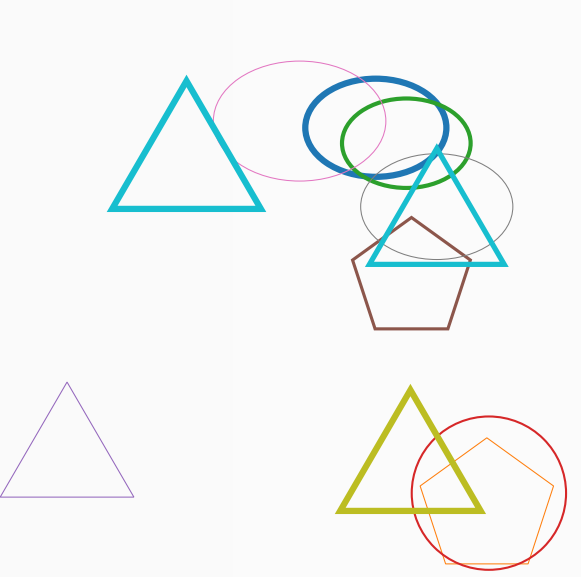[{"shape": "oval", "thickness": 3, "radius": 0.61, "center": [0.647, 0.778]}, {"shape": "pentagon", "thickness": 0.5, "radius": 0.6, "center": [0.838, 0.12]}, {"shape": "oval", "thickness": 2, "radius": 0.55, "center": [0.699, 0.751]}, {"shape": "circle", "thickness": 1, "radius": 0.66, "center": [0.841, 0.145]}, {"shape": "triangle", "thickness": 0.5, "radius": 0.66, "center": [0.115, 0.205]}, {"shape": "pentagon", "thickness": 1.5, "radius": 0.53, "center": [0.708, 0.516]}, {"shape": "oval", "thickness": 0.5, "radius": 0.74, "center": [0.515, 0.789]}, {"shape": "oval", "thickness": 0.5, "radius": 0.65, "center": [0.751, 0.641]}, {"shape": "triangle", "thickness": 3, "radius": 0.7, "center": [0.706, 0.184]}, {"shape": "triangle", "thickness": 2.5, "radius": 0.67, "center": [0.752, 0.608]}, {"shape": "triangle", "thickness": 3, "radius": 0.74, "center": [0.321, 0.711]}]